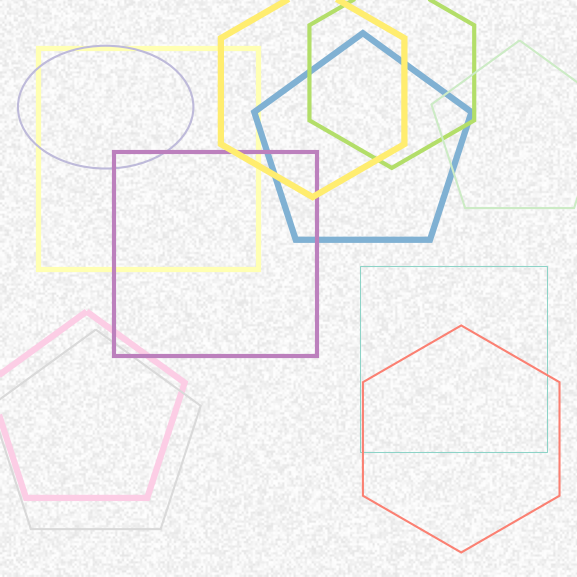[{"shape": "square", "thickness": 0.5, "radius": 0.81, "center": [0.785, 0.378]}, {"shape": "square", "thickness": 2.5, "radius": 0.96, "center": [0.256, 0.725]}, {"shape": "oval", "thickness": 1, "radius": 0.76, "center": [0.183, 0.814]}, {"shape": "hexagon", "thickness": 1, "radius": 0.98, "center": [0.799, 0.239]}, {"shape": "pentagon", "thickness": 3, "radius": 0.99, "center": [0.628, 0.744]}, {"shape": "hexagon", "thickness": 2, "radius": 0.82, "center": [0.678, 0.873]}, {"shape": "pentagon", "thickness": 3, "radius": 0.89, "center": [0.15, 0.281]}, {"shape": "pentagon", "thickness": 1, "radius": 0.96, "center": [0.166, 0.237]}, {"shape": "square", "thickness": 2, "radius": 0.88, "center": [0.373, 0.559]}, {"shape": "pentagon", "thickness": 1, "radius": 0.8, "center": [0.9, 0.769]}, {"shape": "hexagon", "thickness": 3, "radius": 0.92, "center": [0.541, 0.841]}]